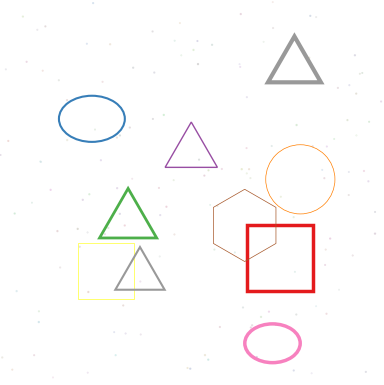[{"shape": "square", "thickness": 2.5, "radius": 0.43, "center": [0.728, 0.33]}, {"shape": "oval", "thickness": 1.5, "radius": 0.43, "center": [0.239, 0.691]}, {"shape": "triangle", "thickness": 2, "radius": 0.43, "center": [0.333, 0.425]}, {"shape": "triangle", "thickness": 1, "radius": 0.39, "center": [0.497, 0.605]}, {"shape": "circle", "thickness": 0.5, "radius": 0.45, "center": [0.78, 0.534]}, {"shape": "square", "thickness": 0.5, "radius": 0.36, "center": [0.276, 0.296]}, {"shape": "hexagon", "thickness": 0.5, "radius": 0.47, "center": [0.636, 0.415]}, {"shape": "oval", "thickness": 2.5, "radius": 0.36, "center": [0.708, 0.108]}, {"shape": "triangle", "thickness": 3, "radius": 0.4, "center": [0.765, 0.826]}, {"shape": "triangle", "thickness": 1.5, "radius": 0.37, "center": [0.364, 0.284]}]